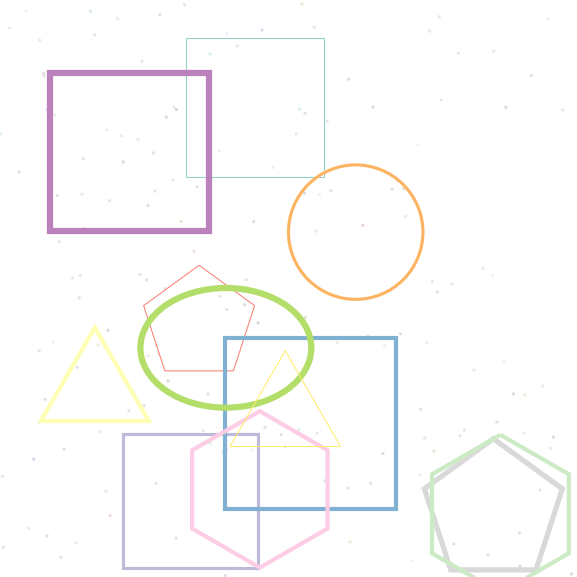[{"shape": "square", "thickness": 0.5, "radius": 0.6, "center": [0.442, 0.813]}, {"shape": "triangle", "thickness": 2, "radius": 0.54, "center": [0.164, 0.324]}, {"shape": "square", "thickness": 1.5, "radius": 0.58, "center": [0.33, 0.131]}, {"shape": "pentagon", "thickness": 0.5, "radius": 0.51, "center": [0.345, 0.439]}, {"shape": "square", "thickness": 2, "radius": 0.74, "center": [0.538, 0.265]}, {"shape": "circle", "thickness": 1.5, "radius": 0.58, "center": [0.616, 0.597]}, {"shape": "oval", "thickness": 3, "radius": 0.74, "center": [0.391, 0.397]}, {"shape": "hexagon", "thickness": 2, "radius": 0.68, "center": [0.45, 0.152]}, {"shape": "pentagon", "thickness": 2.5, "radius": 0.63, "center": [0.854, 0.114]}, {"shape": "square", "thickness": 3, "radius": 0.68, "center": [0.224, 0.736]}, {"shape": "hexagon", "thickness": 2, "radius": 0.68, "center": [0.867, 0.109]}, {"shape": "triangle", "thickness": 0.5, "radius": 0.55, "center": [0.494, 0.281]}]